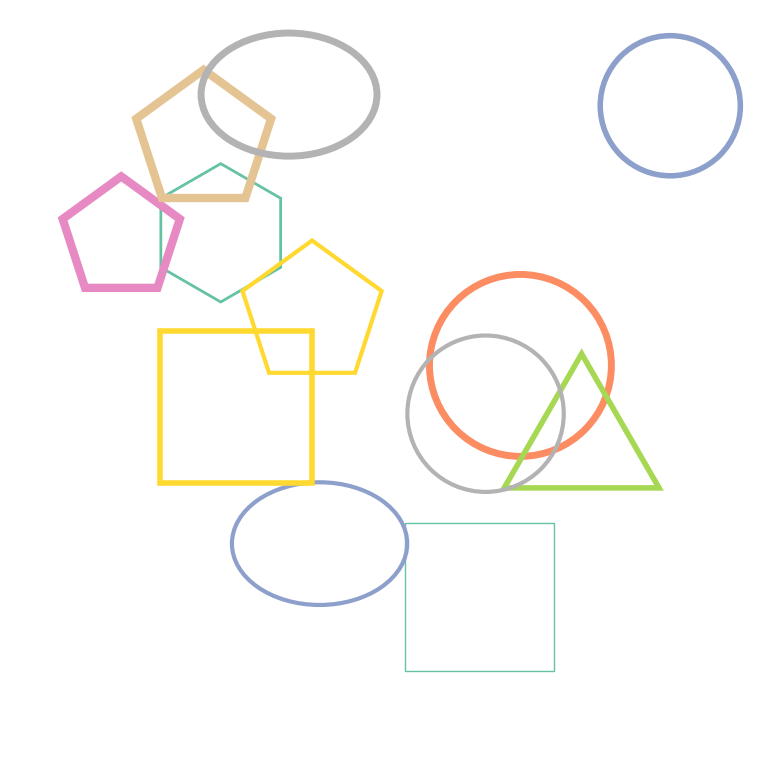[{"shape": "square", "thickness": 0.5, "radius": 0.48, "center": [0.623, 0.224]}, {"shape": "hexagon", "thickness": 1, "radius": 0.45, "center": [0.287, 0.698]}, {"shape": "circle", "thickness": 2.5, "radius": 0.59, "center": [0.676, 0.525]}, {"shape": "circle", "thickness": 2, "radius": 0.45, "center": [0.87, 0.863]}, {"shape": "oval", "thickness": 1.5, "radius": 0.57, "center": [0.415, 0.294]}, {"shape": "pentagon", "thickness": 3, "radius": 0.4, "center": [0.157, 0.691]}, {"shape": "triangle", "thickness": 2, "radius": 0.58, "center": [0.755, 0.424]}, {"shape": "square", "thickness": 2, "radius": 0.49, "center": [0.306, 0.471]}, {"shape": "pentagon", "thickness": 1.5, "radius": 0.48, "center": [0.405, 0.593]}, {"shape": "pentagon", "thickness": 3, "radius": 0.46, "center": [0.265, 0.817]}, {"shape": "circle", "thickness": 1.5, "radius": 0.51, "center": [0.631, 0.463]}, {"shape": "oval", "thickness": 2.5, "radius": 0.57, "center": [0.375, 0.877]}]